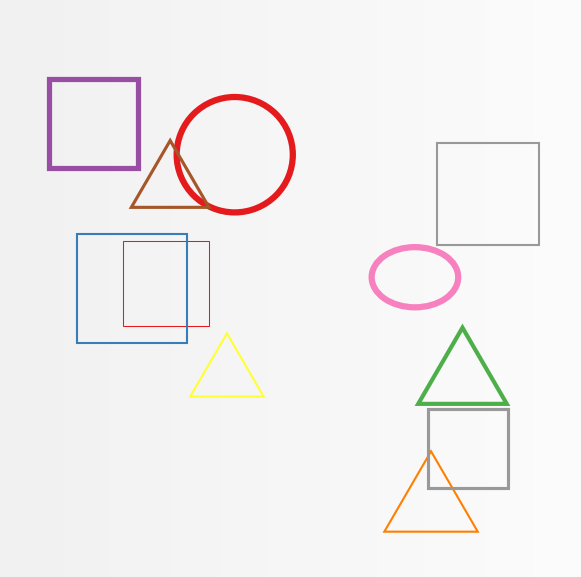[{"shape": "square", "thickness": 0.5, "radius": 0.37, "center": [0.286, 0.508]}, {"shape": "circle", "thickness": 3, "radius": 0.5, "center": [0.404, 0.731]}, {"shape": "square", "thickness": 1, "radius": 0.47, "center": [0.227, 0.499]}, {"shape": "triangle", "thickness": 2, "radius": 0.44, "center": [0.796, 0.344]}, {"shape": "square", "thickness": 2.5, "radius": 0.39, "center": [0.161, 0.785]}, {"shape": "triangle", "thickness": 1, "radius": 0.46, "center": [0.742, 0.125]}, {"shape": "triangle", "thickness": 1, "radius": 0.36, "center": [0.39, 0.349]}, {"shape": "triangle", "thickness": 1.5, "radius": 0.39, "center": [0.293, 0.679]}, {"shape": "oval", "thickness": 3, "radius": 0.37, "center": [0.714, 0.519]}, {"shape": "square", "thickness": 1, "radius": 0.44, "center": [0.839, 0.663]}, {"shape": "square", "thickness": 1.5, "radius": 0.35, "center": [0.805, 0.222]}]